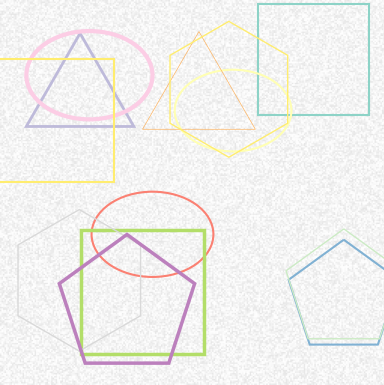[{"shape": "square", "thickness": 1.5, "radius": 0.72, "center": [0.814, 0.845]}, {"shape": "oval", "thickness": 1.5, "radius": 0.76, "center": [0.605, 0.713]}, {"shape": "triangle", "thickness": 2, "radius": 0.81, "center": [0.208, 0.752]}, {"shape": "oval", "thickness": 1.5, "radius": 0.79, "center": [0.396, 0.391]}, {"shape": "pentagon", "thickness": 1.5, "radius": 0.75, "center": [0.893, 0.227]}, {"shape": "triangle", "thickness": 0.5, "radius": 0.85, "center": [0.517, 0.749]}, {"shape": "square", "thickness": 2.5, "radius": 0.8, "center": [0.37, 0.241]}, {"shape": "oval", "thickness": 3, "radius": 0.82, "center": [0.232, 0.805]}, {"shape": "hexagon", "thickness": 1, "radius": 0.92, "center": [0.206, 0.272]}, {"shape": "pentagon", "thickness": 2.5, "radius": 0.92, "center": [0.33, 0.206]}, {"shape": "pentagon", "thickness": 1, "radius": 0.79, "center": [0.893, 0.248]}, {"shape": "square", "thickness": 1.5, "radius": 0.8, "center": [0.136, 0.688]}, {"shape": "hexagon", "thickness": 1, "radius": 0.88, "center": [0.594, 0.768]}]